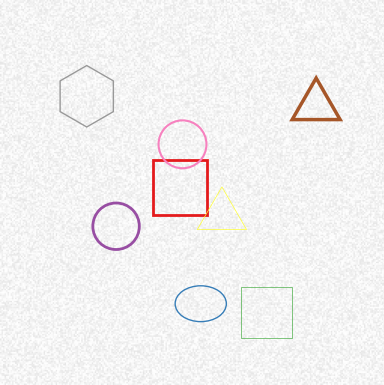[{"shape": "square", "thickness": 2, "radius": 0.35, "center": [0.468, 0.513]}, {"shape": "oval", "thickness": 1, "radius": 0.33, "center": [0.521, 0.211]}, {"shape": "square", "thickness": 0.5, "radius": 0.34, "center": [0.692, 0.188]}, {"shape": "circle", "thickness": 2, "radius": 0.3, "center": [0.302, 0.412]}, {"shape": "triangle", "thickness": 0.5, "radius": 0.37, "center": [0.576, 0.441]}, {"shape": "triangle", "thickness": 2.5, "radius": 0.36, "center": [0.821, 0.725]}, {"shape": "circle", "thickness": 1.5, "radius": 0.31, "center": [0.474, 0.625]}, {"shape": "hexagon", "thickness": 1, "radius": 0.4, "center": [0.225, 0.75]}]